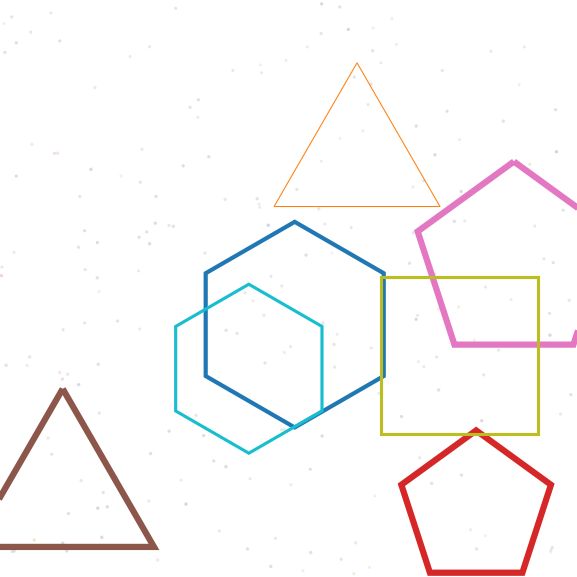[{"shape": "hexagon", "thickness": 2, "radius": 0.89, "center": [0.51, 0.437]}, {"shape": "triangle", "thickness": 0.5, "radius": 0.83, "center": [0.618, 0.724]}, {"shape": "pentagon", "thickness": 3, "radius": 0.68, "center": [0.825, 0.118]}, {"shape": "triangle", "thickness": 3, "radius": 0.91, "center": [0.109, 0.143]}, {"shape": "pentagon", "thickness": 3, "radius": 0.88, "center": [0.89, 0.544]}, {"shape": "square", "thickness": 1.5, "radius": 0.68, "center": [0.796, 0.383]}, {"shape": "hexagon", "thickness": 1.5, "radius": 0.73, "center": [0.431, 0.361]}]